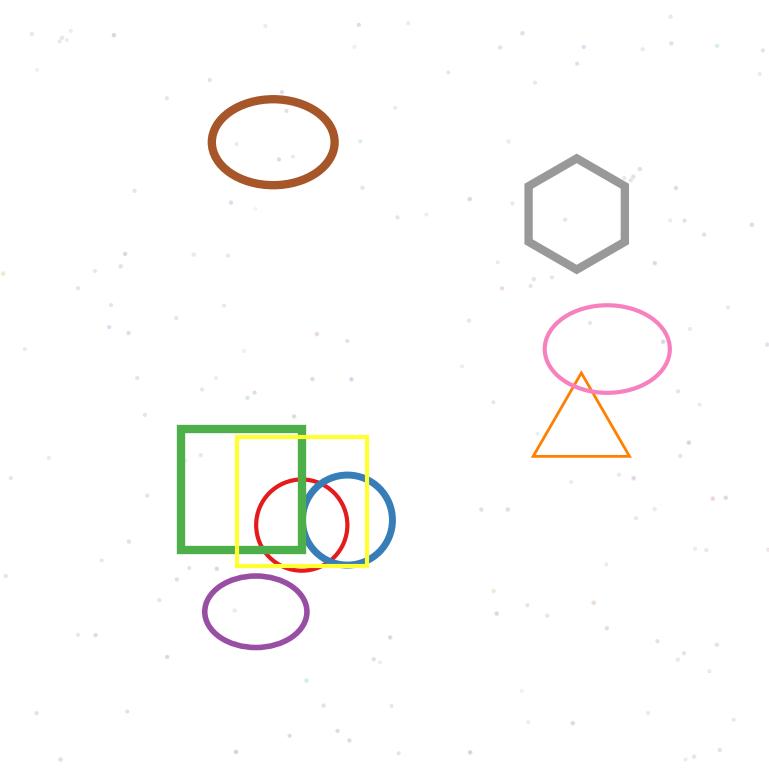[{"shape": "circle", "thickness": 1.5, "radius": 0.3, "center": [0.392, 0.318]}, {"shape": "circle", "thickness": 2.5, "radius": 0.29, "center": [0.451, 0.325]}, {"shape": "square", "thickness": 3, "radius": 0.39, "center": [0.313, 0.364]}, {"shape": "oval", "thickness": 2, "radius": 0.33, "center": [0.332, 0.206]}, {"shape": "triangle", "thickness": 1, "radius": 0.36, "center": [0.755, 0.443]}, {"shape": "square", "thickness": 1.5, "radius": 0.42, "center": [0.392, 0.349]}, {"shape": "oval", "thickness": 3, "radius": 0.4, "center": [0.355, 0.815]}, {"shape": "oval", "thickness": 1.5, "radius": 0.41, "center": [0.789, 0.547]}, {"shape": "hexagon", "thickness": 3, "radius": 0.36, "center": [0.749, 0.722]}]